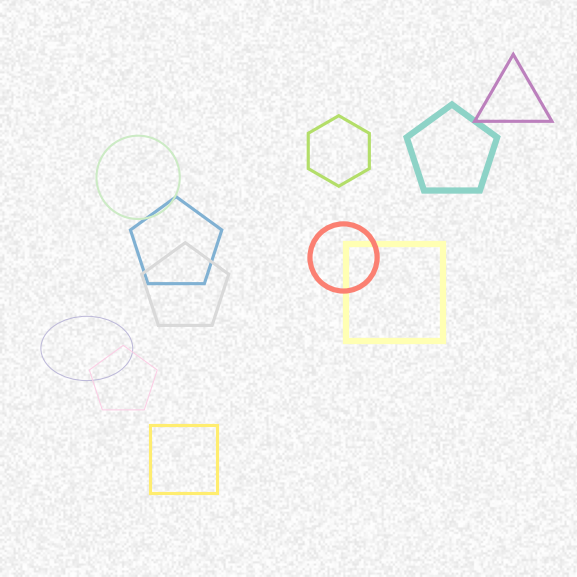[{"shape": "pentagon", "thickness": 3, "radius": 0.41, "center": [0.783, 0.736]}, {"shape": "square", "thickness": 3, "radius": 0.42, "center": [0.683, 0.493]}, {"shape": "oval", "thickness": 0.5, "radius": 0.4, "center": [0.15, 0.396]}, {"shape": "circle", "thickness": 2.5, "radius": 0.29, "center": [0.595, 0.553]}, {"shape": "pentagon", "thickness": 1.5, "radius": 0.42, "center": [0.305, 0.575]}, {"shape": "hexagon", "thickness": 1.5, "radius": 0.31, "center": [0.587, 0.738]}, {"shape": "pentagon", "thickness": 0.5, "radius": 0.31, "center": [0.214, 0.339]}, {"shape": "pentagon", "thickness": 1.5, "radius": 0.4, "center": [0.321, 0.5]}, {"shape": "triangle", "thickness": 1.5, "radius": 0.39, "center": [0.889, 0.828]}, {"shape": "circle", "thickness": 1, "radius": 0.36, "center": [0.239, 0.692]}, {"shape": "square", "thickness": 1.5, "radius": 0.29, "center": [0.317, 0.204]}]